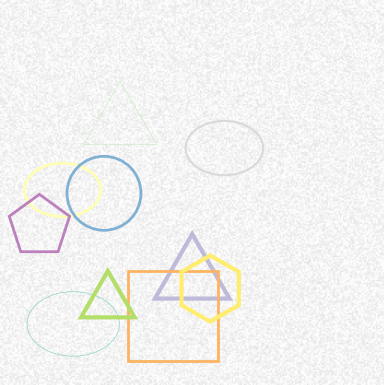[{"shape": "oval", "thickness": 0.5, "radius": 0.6, "center": [0.19, 0.159]}, {"shape": "oval", "thickness": 2, "radius": 0.5, "center": [0.162, 0.507]}, {"shape": "triangle", "thickness": 3, "radius": 0.56, "center": [0.499, 0.28]}, {"shape": "circle", "thickness": 2, "radius": 0.48, "center": [0.27, 0.498]}, {"shape": "square", "thickness": 2, "radius": 0.59, "center": [0.45, 0.179]}, {"shape": "triangle", "thickness": 3, "radius": 0.4, "center": [0.28, 0.216]}, {"shape": "oval", "thickness": 1.5, "radius": 0.5, "center": [0.583, 0.615]}, {"shape": "pentagon", "thickness": 2, "radius": 0.41, "center": [0.102, 0.413]}, {"shape": "triangle", "thickness": 0.5, "radius": 0.55, "center": [0.312, 0.679]}, {"shape": "hexagon", "thickness": 3, "radius": 0.43, "center": [0.546, 0.251]}]